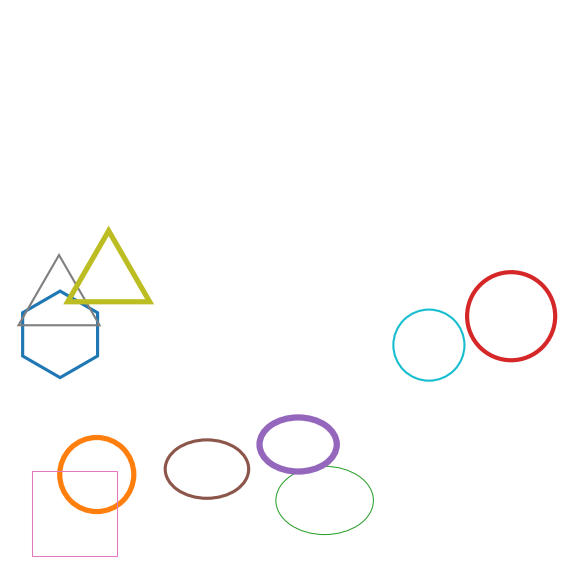[{"shape": "hexagon", "thickness": 1.5, "radius": 0.37, "center": [0.104, 0.42]}, {"shape": "circle", "thickness": 2.5, "radius": 0.32, "center": [0.168, 0.177]}, {"shape": "oval", "thickness": 0.5, "radius": 0.42, "center": [0.562, 0.133]}, {"shape": "circle", "thickness": 2, "radius": 0.38, "center": [0.885, 0.452]}, {"shape": "oval", "thickness": 3, "radius": 0.33, "center": [0.516, 0.229]}, {"shape": "oval", "thickness": 1.5, "radius": 0.36, "center": [0.358, 0.187]}, {"shape": "square", "thickness": 0.5, "radius": 0.37, "center": [0.129, 0.11]}, {"shape": "triangle", "thickness": 1, "radius": 0.41, "center": [0.102, 0.476]}, {"shape": "triangle", "thickness": 2.5, "radius": 0.41, "center": [0.188, 0.518]}, {"shape": "circle", "thickness": 1, "radius": 0.31, "center": [0.743, 0.402]}]